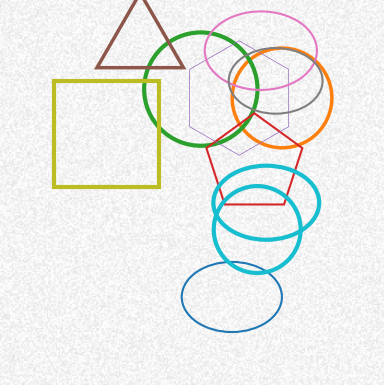[{"shape": "oval", "thickness": 1.5, "radius": 0.65, "center": [0.602, 0.229]}, {"shape": "circle", "thickness": 2.5, "radius": 0.65, "center": [0.733, 0.746]}, {"shape": "circle", "thickness": 3, "radius": 0.74, "center": [0.522, 0.769]}, {"shape": "pentagon", "thickness": 1.5, "radius": 0.65, "center": [0.661, 0.575]}, {"shape": "hexagon", "thickness": 0.5, "radius": 0.74, "center": [0.621, 0.745]}, {"shape": "triangle", "thickness": 2.5, "radius": 0.65, "center": [0.364, 0.889]}, {"shape": "oval", "thickness": 1.5, "radius": 0.73, "center": [0.677, 0.868]}, {"shape": "oval", "thickness": 1.5, "radius": 0.61, "center": [0.716, 0.79]}, {"shape": "square", "thickness": 3, "radius": 0.68, "center": [0.276, 0.652]}, {"shape": "circle", "thickness": 3, "radius": 0.56, "center": [0.668, 0.404]}, {"shape": "oval", "thickness": 3, "radius": 0.69, "center": [0.692, 0.473]}]